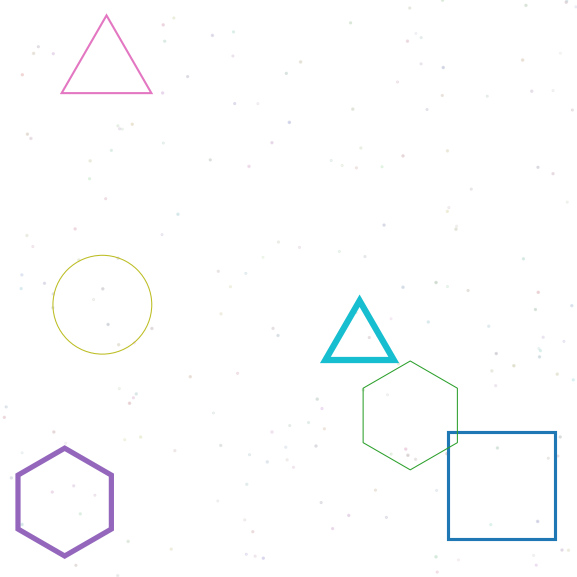[{"shape": "square", "thickness": 1.5, "radius": 0.46, "center": [0.869, 0.158]}, {"shape": "hexagon", "thickness": 0.5, "radius": 0.47, "center": [0.71, 0.28]}, {"shape": "hexagon", "thickness": 2.5, "radius": 0.47, "center": [0.112, 0.13]}, {"shape": "triangle", "thickness": 1, "radius": 0.45, "center": [0.184, 0.883]}, {"shape": "circle", "thickness": 0.5, "radius": 0.43, "center": [0.177, 0.472]}, {"shape": "triangle", "thickness": 3, "radius": 0.34, "center": [0.623, 0.41]}]